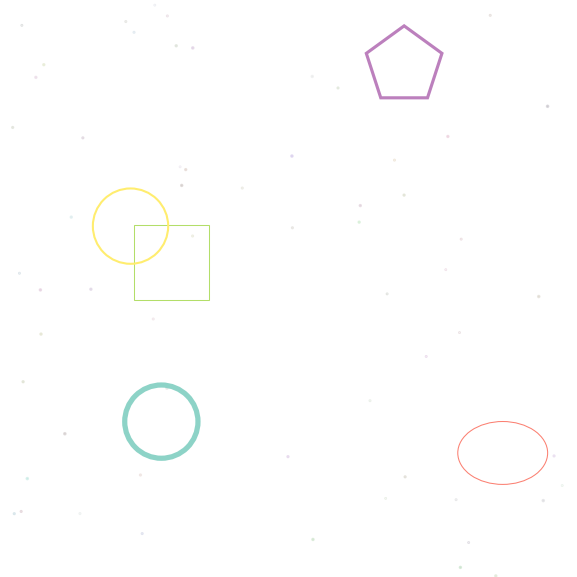[{"shape": "circle", "thickness": 2.5, "radius": 0.32, "center": [0.279, 0.269]}, {"shape": "oval", "thickness": 0.5, "radius": 0.39, "center": [0.87, 0.215]}, {"shape": "square", "thickness": 0.5, "radius": 0.32, "center": [0.297, 0.545]}, {"shape": "pentagon", "thickness": 1.5, "radius": 0.34, "center": [0.7, 0.885]}, {"shape": "circle", "thickness": 1, "radius": 0.33, "center": [0.226, 0.608]}]